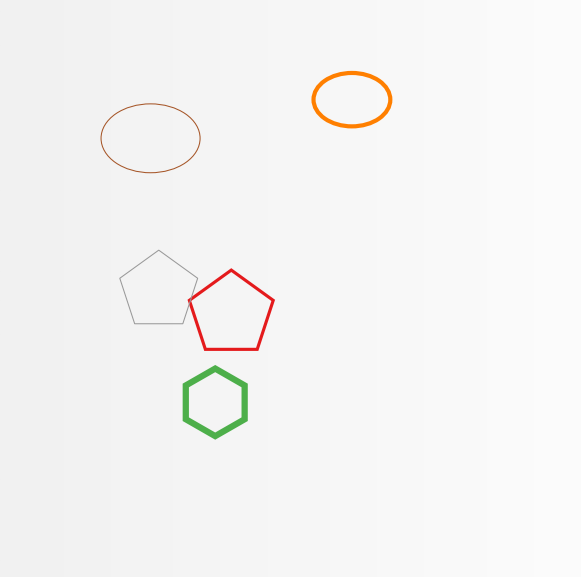[{"shape": "pentagon", "thickness": 1.5, "radius": 0.38, "center": [0.398, 0.456]}, {"shape": "hexagon", "thickness": 3, "radius": 0.29, "center": [0.37, 0.302]}, {"shape": "oval", "thickness": 2, "radius": 0.33, "center": [0.605, 0.827]}, {"shape": "oval", "thickness": 0.5, "radius": 0.43, "center": [0.259, 0.76]}, {"shape": "pentagon", "thickness": 0.5, "radius": 0.35, "center": [0.273, 0.496]}]